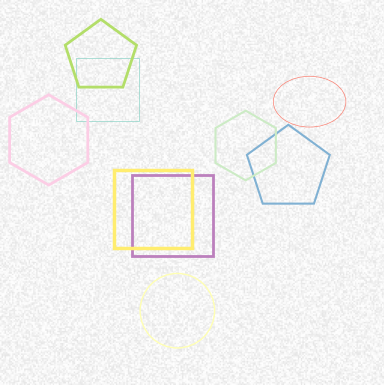[{"shape": "square", "thickness": 0.5, "radius": 0.41, "center": [0.278, 0.768]}, {"shape": "circle", "thickness": 1, "radius": 0.48, "center": [0.461, 0.193]}, {"shape": "oval", "thickness": 0.5, "radius": 0.47, "center": [0.804, 0.736]}, {"shape": "pentagon", "thickness": 1.5, "radius": 0.57, "center": [0.749, 0.563]}, {"shape": "pentagon", "thickness": 2, "radius": 0.49, "center": [0.262, 0.853]}, {"shape": "hexagon", "thickness": 2, "radius": 0.59, "center": [0.127, 0.637]}, {"shape": "square", "thickness": 2, "radius": 0.53, "center": [0.448, 0.439]}, {"shape": "hexagon", "thickness": 1.5, "radius": 0.45, "center": [0.638, 0.622]}, {"shape": "square", "thickness": 2.5, "radius": 0.51, "center": [0.398, 0.457]}]